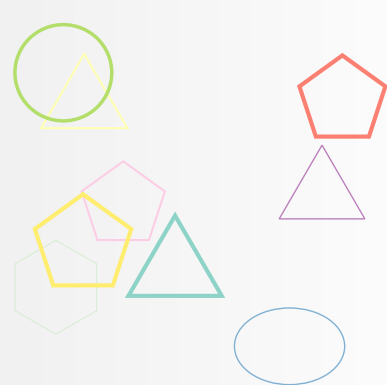[{"shape": "triangle", "thickness": 3, "radius": 0.69, "center": [0.452, 0.301]}, {"shape": "triangle", "thickness": 1.5, "radius": 0.64, "center": [0.217, 0.731]}, {"shape": "pentagon", "thickness": 3, "radius": 0.58, "center": [0.884, 0.74]}, {"shape": "oval", "thickness": 1, "radius": 0.71, "center": [0.747, 0.101]}, {"shape": "circle", "thickness": 2.5, "radius": 0.62, "center": [0.163, 0.811]}, {"shape": "pentagon", "thickness": 1.5, "radius": 0.57, "center": [0.318, 0.468]}, {"shape": "triangle", "thickness": 1, "radius": 0.64, "center": [0.831, 0.495]}, {"shape": "hexagon", "thickness": 0.5, "radius": 0.61, "center": [0.144, 0.254]}, {"shape": "pentagon", "thickness": 3, "radius": 0.65, "center": [0.214, 0.365]}]